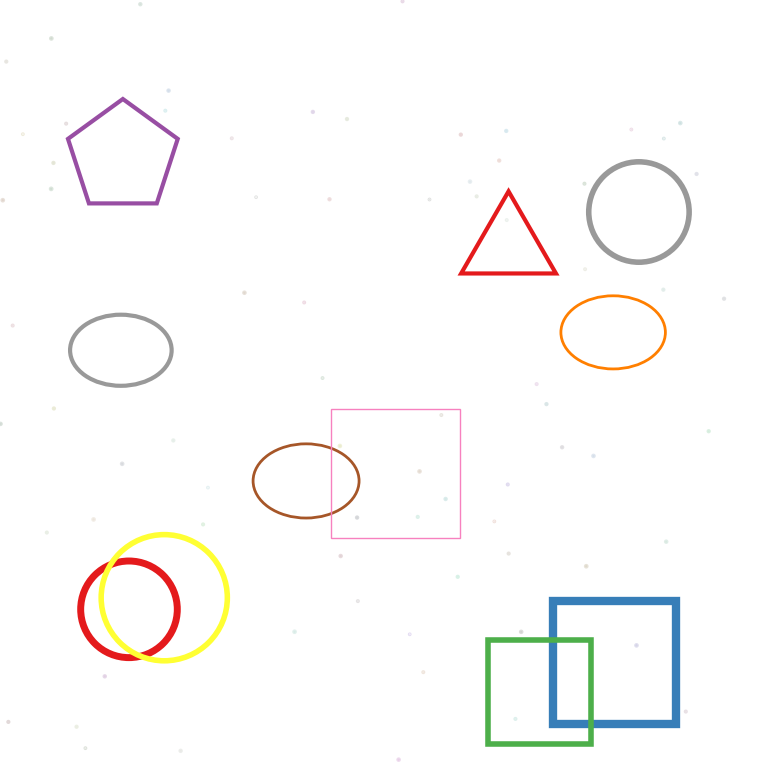[{"shape": "circle", "thickness": 2.5, "radius": 0.31, "center": [0.168, 0.209]}, {"shape": "triangle", "thickness": 1.5, "radius": 0.36, "center": [0.66, 0.68]}, {"shape": "square", "thickness": 3, "radius": 0.4, "center": [0.798, 0.14]}, {"shape": "square", "thickness": 2, "radius": 0.34, "center": [0.7, 0.101]}, {"shape": "pentagon", "thickness": 1.5, "radius": 0.37, "center": [0.16, 0.796]}, {"shape": "oval", "thickness": 1, "radius": 0.34, "center": [0.796, 0.568]}, {"shape": "circle", "thickness": 2, "radius": 0.41, "center": [0.213, 0.224]}, {"shape": "oval", "thickness": 1, "radius": 0.34, "center": [0.398, 0.375]}, {"shape": "square", "thickness": 0.5, "radius": 0.42, "center": [0.513, 0.385]}, {"shape": "circle", "thickness": 2, "radius": 0.33, "center": [0.83, 0.725]}, {"shape": "oval", "thickness": 1.5, "radius": 0.33, "center": [0.157, 0.545]}]